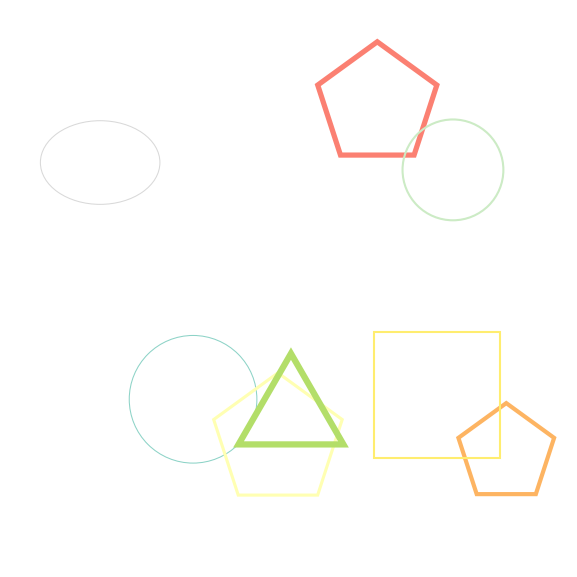[{"shape": "circle", "thickness": 0.5, "radius": 0.55, "center": [0.334, 0.308]}, {"shape": "pentagon", "thickness": 1.5, "radius": 0.58, "center": [0.481, 0.236]}, {"shape": "pentagon", "thickness": 2.5, "radius": 0.54, "center": [0.653, 0.818]}, {"shape": "pentagon", "thickness": 2, "radius": 0.44, "center": [0.877, 0.214]}, {"shape": "triangle", "thickness": 3, "radius": 0.52, "center": [0.504, 0.282]}, {"shape": "oval", "thickness": 0.5, "radius": 0.52, "center": [0.173, 0.718]}, {"shape": "circle", "thickness": 1, "radius": 0.44, "center": [0.784, 0.705]}, {"shape": "square", "thickness": 1, "radius": 0.55, "center": [0.757, 0.315]}]